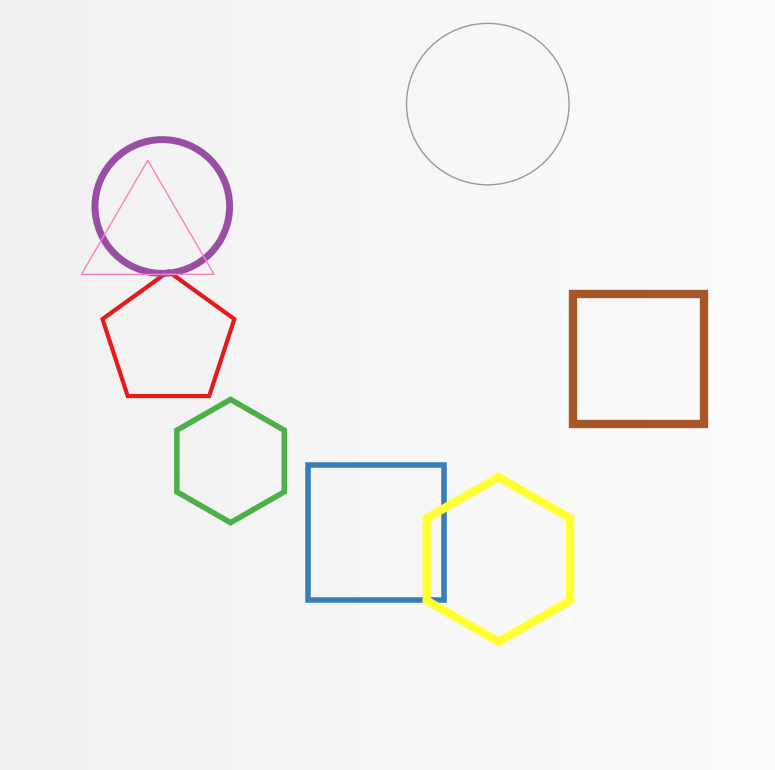[{"shape": "pentagon", "thickness": 1.5, "radius": 0.45, "center": [0.217, 0.558]}, {"shape": "square", "thickness": 2, "radius": 0.44, "center": [0.485, 0.308]}, {"shape": "hexagon", "thickness": 2, "radius": 0.4, "center": [0.298, 0.401]}, {"shape": "circle", "thickness": 2.5, "radius": 0.43, "center": [0.209, 0.732]}, {"shape": "hexagon", "thickness": 3, "radius": 0.53, "center": [0.643, 0.273]}, {"shape": "square", "thickness": 3, "radius": 0.42, "center": [0.824, 0.534]}, {"shape": "triangle", "thickness": 0.5, "radius": 0.49, "center": [0.191, 0.693]}, {"shape": "circle", "thickness": 0.5, "radius": 0.52, "center": [0.629, 0.865]}]